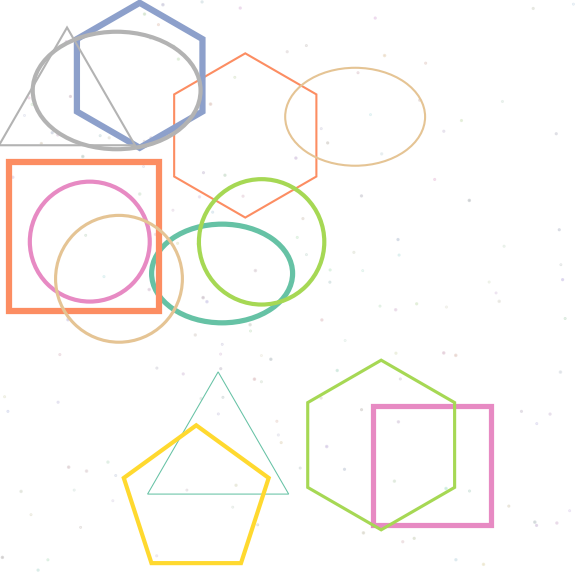[{"shape": "oval", "thickness": 2.5, "radius": 0.61, "center": [0.385, 0.526]}, {"shape": "triangle", "thickness": 0.5, "radius": 0.71, "center": [0.378, 0.214]}, {"shape": "hexagon", "thickness": 1, "radius": 0.71, "center": [0.425, 0.765]}, {"shape": "square", "thickness": 3, "radius": 0.65, "center": [0.146, 0.59]}, {"shape": "hexagon", "thickness": 3, "radius": 0.63, "center": [0.242, 0.869]}, {"shape": "square", "thickness": 2.5, "radius": 0.51, "center": [0.748, 0.193]}, {"shape": "circle", "thickness": 2, "radius": 0.52, "center": [0.155, 0.581]}, {"shape": "circle", "thickness": 2, "radius": 0.54, "center": [0.453, 0.58]}, {"shape": "hexagon", "thickness": 1.5, "radius": 0.73, "center": [0.66, 0.229]}, {"shape": "pentagon", "thickness": 2, "radius": 0.66, "center": [0.34, 0.131]}, {"shape": "circle", "thickness": 1.5, "radius": 0.55, "center": [0.206, 0.516]}, {"shape": "oval", "thickness": 1, "radius": 0.61, "center": [0.615, 0.797]}, {"shape": "oval", "thickness": 2, "radius": 0.73, "center": [0.202, 0.842]}, {"shape": "triangle", "thickness": 1, "radius": 0.68, "center": [0.116, 0.816]}]